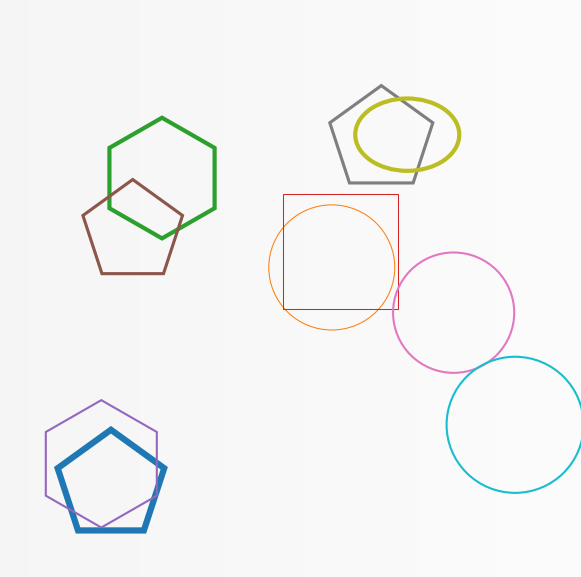[{"shape": "pentagon", "thickness": 3, "radius": 0.48, "center": [0.191, 0.159]}, {"shape": "circle", "thickness": 0.5, "radius": 0.54, "center": [0.571, 0.536]}, {"shape": "hexagon", "thickness": 2, "radius": 0.52, "center": [0.279, 0.691]}, {"shape": "square", "thickness": 0.5, "radius": 0.5, "center": [0.586, 0.563]}, {"shape": "hexagon", "thickness": 1, "radius": 0.55, "center": [0.174, 0.196]}, {"shape": "pentagon", "thickness": 1.5, "radius": 0.45, "center": [0.228, 0.598]}, {"shape": "circle", "thickness": 1, "radius": 0.52, "center": [0.78, 0.458]}, {"shape": "pentagon", "thickness": 1.5, "radius": 0.47, "center": [0.656, 0.758]}, {"shape": "oval", "thickness": 2, "radius": 0.45, "center": [0.701, 0.766]}, {"shape": "circle", "thickness": 1, "radius": 0.59, "center": [0.886, 0.264]}]